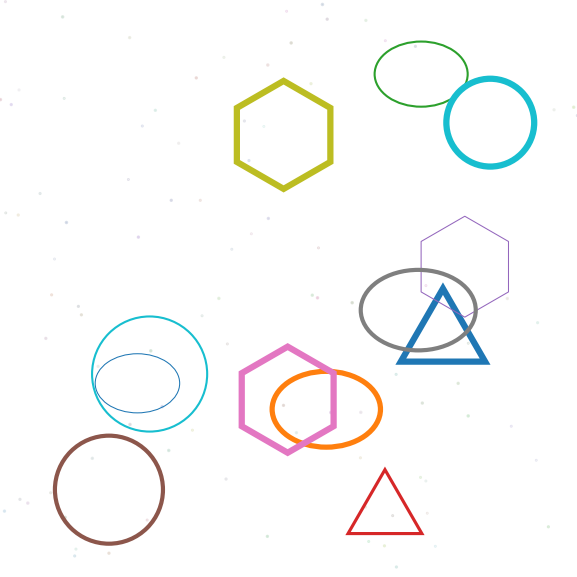[{"shape": "triangle", "thickness": 3, "radius": 0.42, "center": [0.767, 0.415]}, {"shape": "oval", "thickness": 0.5, "radius": 0.37, "center": [0.238, 0.335]}, {"shape": "oval", "thickness": 2.5, "radius": 0.47, "center": [0.565, 0.29]}, {"shape": "oval", "thickness": 1, "radius": 0.4, "center": [0.729, 0.871]}, {"shape": "triangle", "thickness": 1.5, "radius": 0.37, "center": [0.667, 0.112]}, {"shape": "hexagon", "thickness": 0.5, "radius": 0.44, "center": [0.805, 0.537]}, {"shape": "circle", "thickness": 2, "radius": 0.47, "center": [0.189, 0.151]}, {"shape": "hexagon", "thickness": 3, "radius": 0.46, "center": [0.498, 0.307]}, {"shape": "oval", "thickness": 2, "radius": 0.5, "center": [0.724, 0.462]}, {"shape": "hexagon", "thickness": 3, "radius": 0.47, "center": [0.491, 0.766]}, {"shape": "circle", "thickness": 3, "radius": 0.38, "center": [0.849, 0.787]}, {"shape": "circle", "thickness": 1, "radius": 0.5, "center": [0.259, 0.351]}]